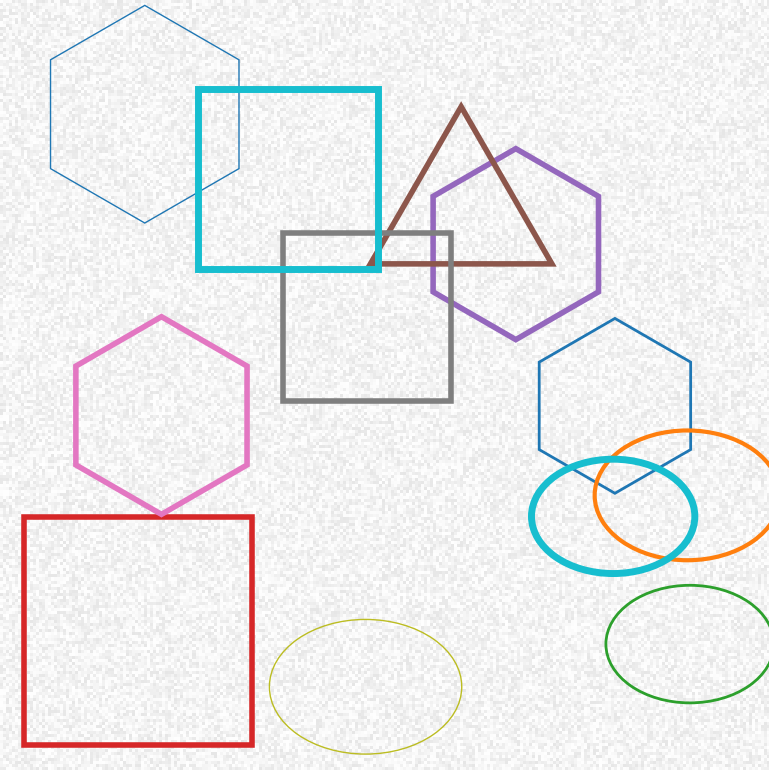[{"shape": "hexagon", "thickness": 1, "radius": 0.57, "center": [0.799, 0.473]}, {"shape": "hexagon", "thickness": 0.5, "radius": 0.71, "center": [0.188, 0.852]}, {"shape": "oval", "thickness": 1.5, "radius": 0.6, "center": [0.893, 0.357]}, {"shape": "oval", "thickness": 1, "radius": 0.55, "center": [0.896, 0.164]}, {"shape": "square", "thickness": 2, "radius": 0.74, "center": [0.179, 0.18]}, {"shape": "hexagon", "thickness": 2, "radius": 0.62, "center": [0.67, 0.683]}, {"shape": "triangle", "thickness": 2, "radius": 0.68, "center": [0.599, 0.725]}, {"shape": "hexagon", "thickness": 2, "radius": 0.64, "center": [0.21, 0.46]}, {"shape": "square", "thickness": 2, "radius": 0.54, "center": [0.476, 0.588]}, {"shape": "oval", "thickness": 0.5, "radius": 0.62, "center": [0.475, 0.108]}, {"shape": "oval", "thickness": 2.5, "radius": 0.53, "center": [0.796, 0.329]}, {"shape": "square", "thickness": 2.5, "radius": 0.58, "center": [0.374, 0.768]}]